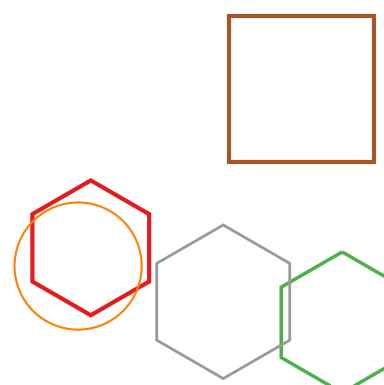[{"shape": "hexagon", "thickness": 3, "radius": 0.88, "center": [0.236, 0.356]}, {"shape": "hexagon", "thickness": 2.5, "radius": 0.91, "center": [0.889, 0.163]}, {"shape": "circle", "thickness": 1.5, "radius": 0.83, "center": [0.203, 0.309]}, {"shape": "square", "thickness": 3, "radius": 0.95, "center": [0.783, 0.768]}, {"shape": "hexagon", "thickness": 2, "radius": 1.0, "center": [0.58, 0.216]}]